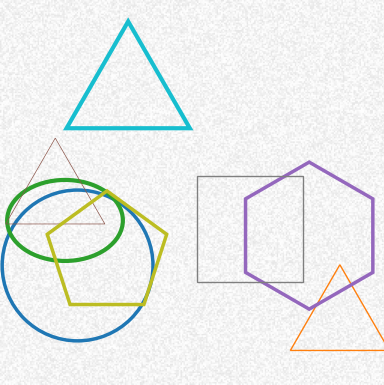[{"shape": "circle", "thickness": 2.5, "radius": 0.98, "center": [0.201, 0.31]}, {"shape": "triangle", "thickness": 1, "radius": 0.74, "center": [0.883, 0.164]}, {"shape": "oval", "thickness": 3, "radius": 0.75, "center": [0.169, 0.427]}, {"shape": "hexagon", "thickness": 2.5, "radius": 0.95, "center": [0.803, 0.388]}, {"shape": "triangle", "thickness": 0.5, "radius": 0.74, "center": [0.144, 0.493]}, {"shape": "square", "thickness": 1, "radius": 0.69, "center": [0.651, 0.406]}, {"shape": "pentagon", "thickness": 2.5, "radius": 0.82, "center": [0.278, 0.341]}, {"shape": "triangle", "thickness": 3, "radius": 0.92, "center": [0.333, 0.759]}]